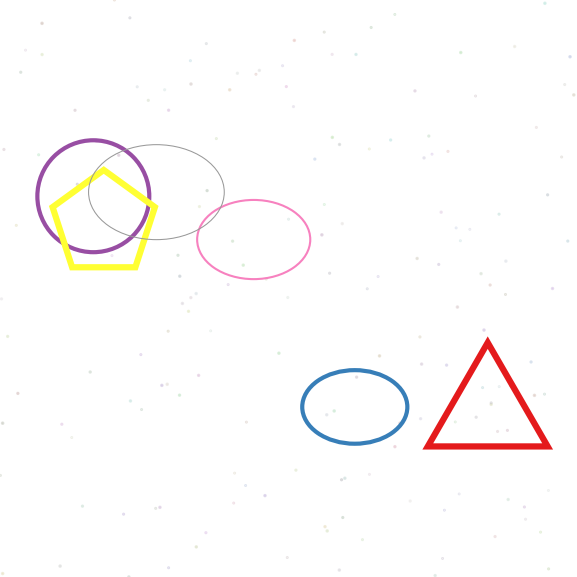[{"shape": "triangle", "thickness": 3, "radius": 0.6, "center": [0.845, 0.286]}, {"shape": "oval", "thickness": 2, "radius": 0.46, "center": [0.614, 0.294]}, {"shape": "circle", "thickness": 2, "radius": 0.48, "center": [0.162, 0.659]}, {"shape": "pentagon", "thickness": 3, "radius": 0.47, "center": [0.18, 0.612]}, {"shape": "oval", "thickness": 1, "radius": 0.49, "center": [0.439, 0.584]}, {"shape": "oval", "thickness": 0.5, "radius": 0.59, "center": [0.271, 0.666]}]